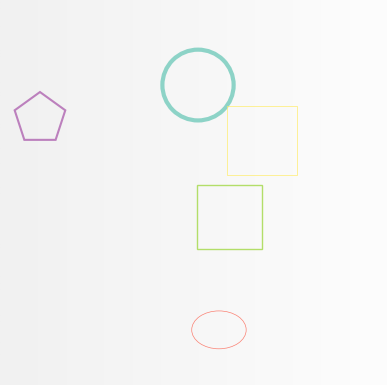[{"shape": "circle", "thickness": 3, "radius": 0.46, "center": [0.511, 0.779]}, {"shape": "oval", "thickness": 0.5, "radius": 0.35, "center": [0.565, 0.143]}, {"shape": "square", "thickness": 1, "radius": 0.42, "center": [0.592, 0.436]}, {"shape": "pentagon", "thickness": 1.5, "radius": 0.34, "center": [0.103, 0.692]}, {"shape": "square", "thickness": 0.5, "radius": 0.45, "center": [0.677, 0.635]}]